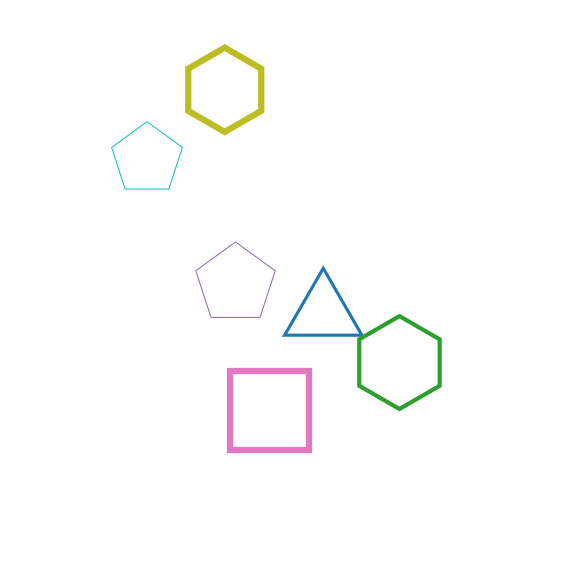[{"shape": "triangle", "thickness": 1.5, "radius": 0.39, "center": [0.56, 0.457]}, {"shape": "hexagon", "thickness": 2, "radius": 0.4, "center": [0.692, 0.371]}, {"shape": "pentagon", "thickness": 0.5, "radius": 0.36, "center": [0.408, 0.508]}, {"shape": "square", "thickness": 3, "radius": 0.34, "center": [0.467, 0.289]}, {"shape": "hexagon", "thickness": 3, "radius": 0.36, "center": [0.389, 0.844]}, {"shape": "pentagon", "thickness": 0.5, "radius": 0.32, "center": [0.255, 0.724]}]